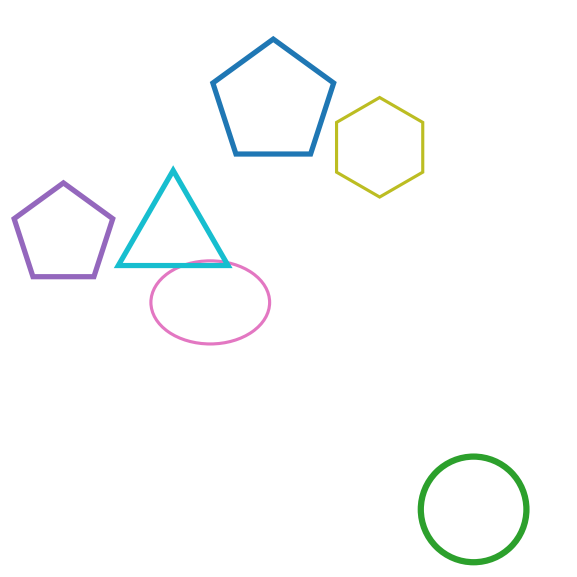[{"shape": "pentagon", "thickness": 2.5, "radius": 0.55, "center": [0.473, 0.821]}, {"shape": "circle", "thickness": 3, "radius": 0.46, "center": [0.82, 0.117]}, {"shape": "pentagon", "thickness": 2.5, "radius": 0.45, "center": [0.11, 0.593]}, {"shape": "oval", "thickness": 1.5, "radius": 0.51, "center": [0.364, 0.475]}, {"shape": "hexagon", "thickness": 1.5, "radius": 0.43, "center": [0.657, 0.744]}, {"shape": "triangle", "thickness": 2.5, "radius": 0.55, "center": [0.3, 0.594]}]